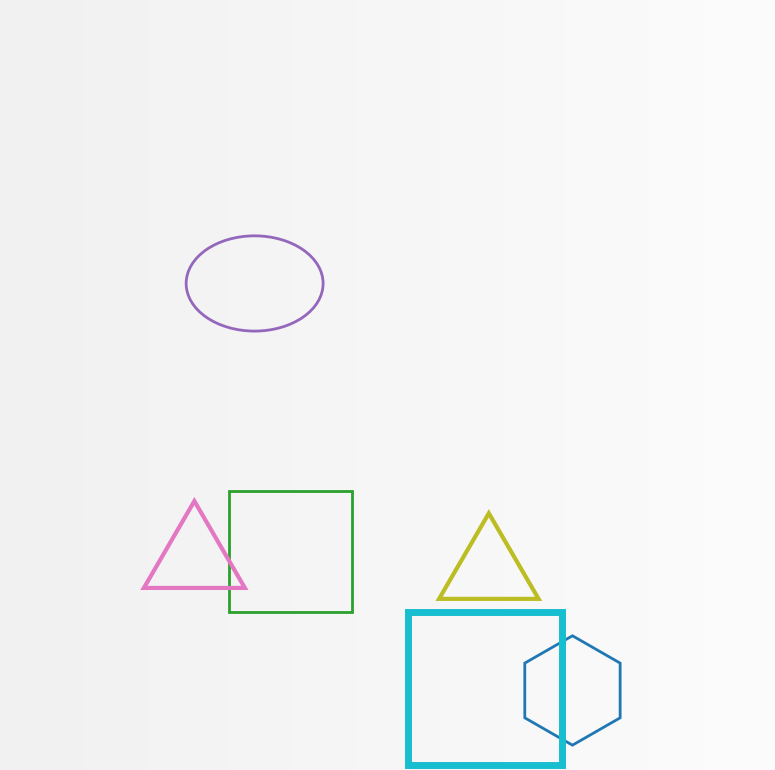[{"shape": "hexagon", "thickness": 1, "radius": 0.36, "center": [0.739, 0.103]}, {"shape": "square", "thickness": 1, "radius": 0.39, "center": [0.375, 0.284]}, {"shape": "oval", "thickness": 1, "radius": 0.44, "center": [0.329, 0.632]}, {"shape": "triangle", "thickness": 1.5, "radius": 0.38, "center": [0.251, 0.274]}, {"shape": "triangle", "thickness": 1.5, "radius": 0.37, "center": [0.631, 0.259]}, {"shape": "square", "thickness": 2.5, "radius": 0.5, "center": [0.626, 0.106]}]